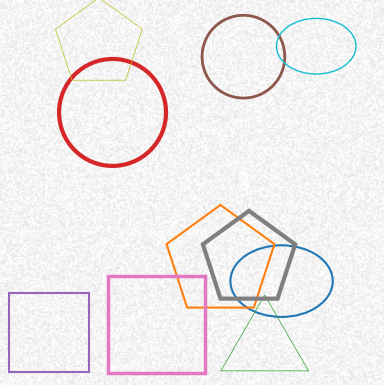[{"shape": "oval", "thickness": 1.5, "radius": 0.66, "center": [0.731, 0.27]}, {"shape": "pentagon", "thickness": 1.5, "radius": 0.74, "center": [0.573, 0.32]}, {"shape": "triangle", "thickness": 0.5, "radius": 0.66, "center": [0.687, 0.102]}, {"shape": "circle", "thickness": 3, "radius": 0.69, "center": [0.292, 0.708]}, {"shape": "square", "thickness": 1.5, "radius": 0.51, "center": [0.127, 0.137]}, {"shape": "circle", "thickness": 2, "radius": 0.54, "center": [0.632, 0.853]}, {"shape": "square", "thickness": 2.5, "radius": 0.63, "center": [0.406, 0.158]}, {"shape": "pentagon", "thickness": 3, "radius": 0.63, "center": [0.647, 0.326]}, {"shape": "pentagon", "thickness": 0.5, "radius": 0.59, "center": [0.257, 0.888]}, {"shape": "oval", "thickness": 1, "radius": 0.52, "center": [0.821, 0.88]}]